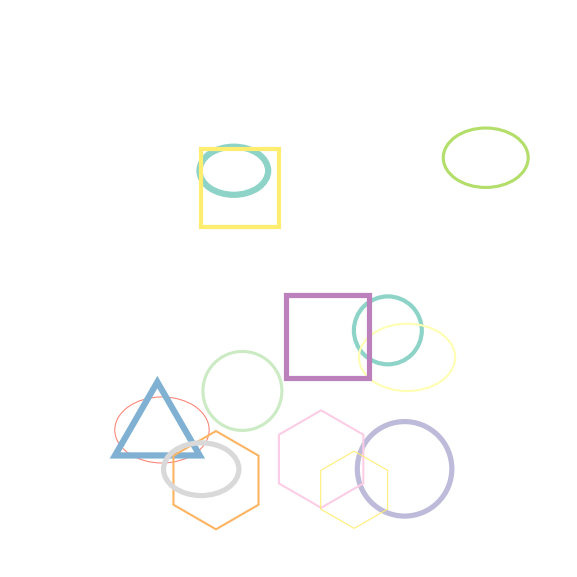[{"shape": "circle", "thickness": 2, "radius": 0.29, "center": [0.672, 0.427]}, {"shape": "oval", "thickness": 3, "radius": 0.3, "center": [0.405, 0.703]}, {"shape": "oval", "thickness": 1, "radius": 0.42, "center": [0.705, 0.38]}, {"shape": "circle", "thickness": 2.5, "radius": 0.41, "center": [0.701, 0.187]}, {"shape": "oval", "thickness": 0.5, "radius": 0.41, "center": [0.28, 0.255]}, {"shape": "triangle", "thickness": 3, "radius": 0.42, "center": [0.272, 0.253]}, {"shape": "hexagon", "thickness": 1, "radius": 0.43, "center": [0.374, 0.168]}, {"shape": "oval", "thickness": 1.5, "radius": 0.37, "center": [0.841, 0.726]}, {"shape": "hexagon", "thickness": 1, "radius": 0.42, "center": [0.556, 0.204]}, {"shape": "oval", "thickness": 2.5, "radius": 0.33, "center": [0.348, 0.187]}, {"shape": "square", "thickness": 2.5, "radius": 0.36, "center": [0.567, 0.416]}, {"shape": "circle", "thickness": 1.5, "radius": 0.34, "center": [0.42, 0.322]}, {"shape": "square", "thickness": 2, "radius": 0.34, "center": [0.416, 0.673]}, {"shape": "hexagon", "thickness": 0.5, "radius": 0.33, "center": [0.613, 0.151]}]